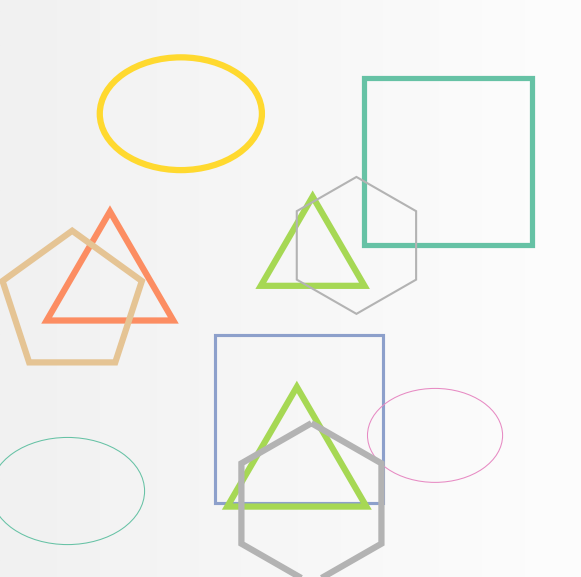[{"shape": "oval", "thickness": 0.5, "radius": 0.66, "center": [0.116, 0.149]}, {"shape": "square", "thickness": 2.5, "radius": 0.72, "center": [0.771, 0.72]}, {"shape": "triangle", "thickness": 3, "radius": 0.63, "center": [0.189, 0.507]}, {"shape": "square", "thickness": 1.5, "radius": 0.72, "center": [0.514, 0.274]}, {"shape": "oval", "thickness": 0.5, "radius": 0.58, "center": [0.748, 0.245]}, {"shape": "triangle", "thickness": 3, "radius": 0.51, "center": [0.538, 0.556]}, {"shape": "triangle", "thickness": 3, "radius": 0.69, "center": [0.511, 0.191]}, {"shape": "oval", "thickness": 3, "radius": 0.7, "center": [0.311, 0.802]}, {"shape": "pentagon", "thickness": 3, "radius": 0.63, "center": [0.124, 0.474]}, {"shape": "hexagon", "thickness": 3, "radius": 0.7, "center": [0.536, 0.127]}, {"shape": "hexagon", "thickness": 1, "radius": 0.59, "center": [0.613, 0.574]}]